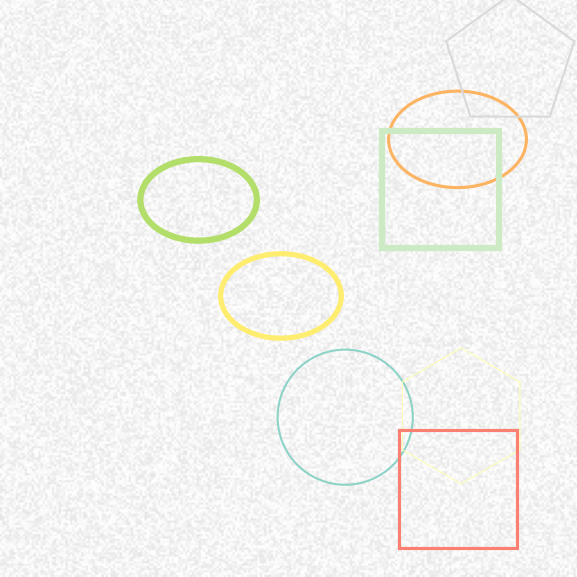[{"shape": "circle", "thickness": 1, "radius": 0.59, "center": [0.598, 0.277]}, {"shape": "hexagon", "thickness": 0.5, "radius": 0.59, "center": [0.798, 0.279]}, {"shape": "square", "thickness": 1.5, "radius": 0.51, "center": [0.792, 0.152]}, {"shape": "oval", "thickness": 1.5, "radius": 0.6, "center": [0.792, 0.758]}, {"shape": "oval", "thickness": 3, "radius": 0.5, "center": [0.344, 0.653]}, {"shape": "pentagon", "thickness": 1, "radius": 0.58, "center": [0.883, 0.892]}, {"shape": "square", "thickness": 3, "radius": 0.51, "center": [0.762, 0.671]}, {"shape": "oval", "thickness": 2.5, "radius": 0.52, "center": [0.487, 0.487]}]